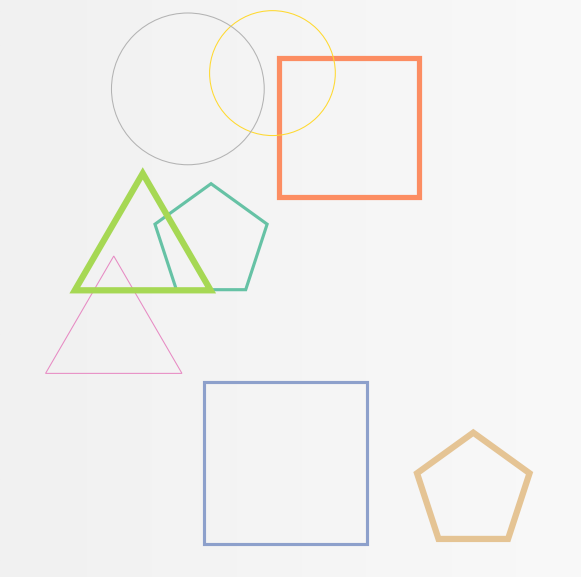[{"shape": "pentagon", "thickness": 1.5, "radius": 0.51, "center": [0.363, 0.58]}, {"shape": "square", "thickness": 2.5, "radius": 0.6, "center": [0.6, 0.778]}, {"shape": "square", "thickness": 1.5, "radius": 0.7, "center": [0.491, 0.197]}, {"shape": "triangle", "thickness": 0.5, "radius": 0.68, "center": [0.196, 0.42]}, {"shape": "triangle", "thickness": 3, "radius": 0.67, "center": [0.246, 0.564]}, {"shape": "circle", "thickness": 0.5, "radius": 0.54, "center": [0.469, 0.873]}, {"shape": "pentagon", "thickness": 3, "radius": 0.51, "center": [0.814, 0.148]}, {"shape": "circle", "thickness": 0.5, "radius": 0.66, "center": [0.323, 0.845]}]